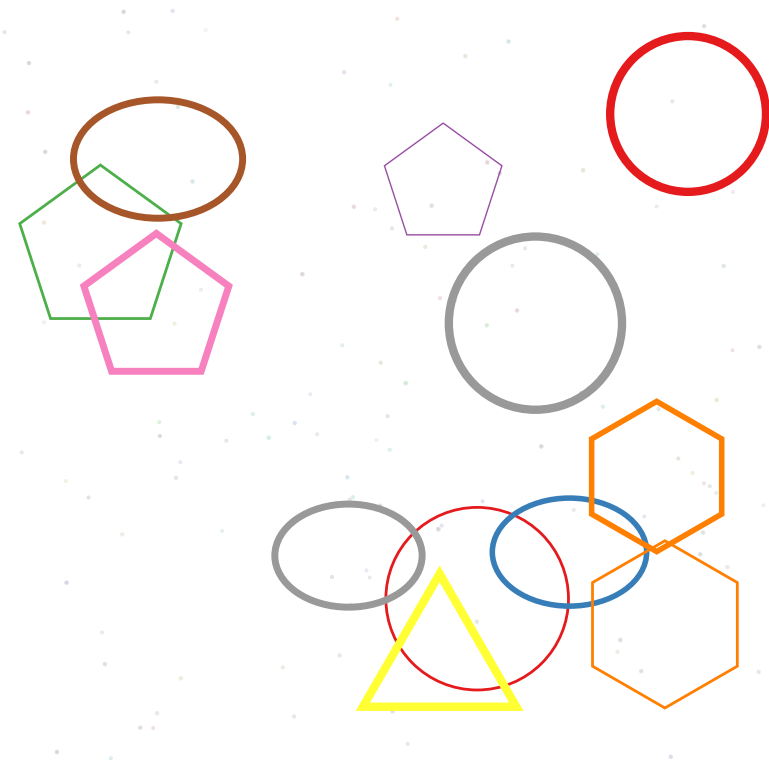[{"shape": "circle", "thickness": 3, "radius": 0.51, "center": [0.894, 0.852]}, {"shape": "circle", "thickness": 1, "radius": 0.59, "center": [0.62, 0.222]}, {"shape": "oval", "thickness": 2, "radius": 0.5, "center": [0.74, 0.283]}, {"shape": "pentagon", "thickness": 1, "radius": 0.55, "center": [0.13, 0.675]}, {"shape": "pentagon", "thickness": 0.5, "radius": 0.4, "center": [0.576, 0.76]}, {"shape": "hexagon", "thickness": 2, "radius": 0.49, "center": [0.853, 0.381]}, {"shape": "hexagon", "thickness": 1, "radius": 0.54, "center": [0.864, 0.189]}, {"shape": "triangle", "thickness": 3, "radius": 0.58, "center": [0.571, 0.14]}, {"shape": "oval", "thickness": 2.5, "radius": 0.55, "center": [0.205, 0.793]}, {"shape": "pentagon", "thickness": 2.5, "radius": 0.49, "center": [0.203, 0.598]}, {"shape": "circle", "thickness": 3, "radius": 0.56, "center": [0.695, 0.58]}, {"shape": "oval", "thickness": 2.5, "radius": 0.48, "center": [0.453, 0.278]}]